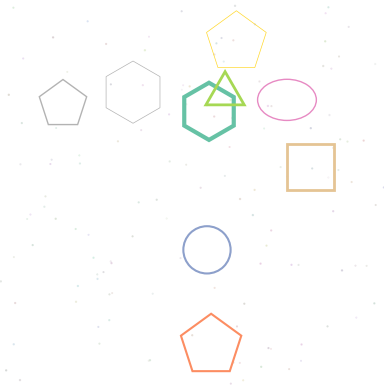[{"shape": "hexagon", "thickness": 3, "radius": 0.37, "center": [0.543, 0.711]}, {"shape": "pentagon", "thickness": 1.5, "radius": 0.41, "center": [0.548, 0.103]}, {"shape": "circle", "thickness": 1.5, "radius": 0.31, "center": [0.538, 0.351]}, {"shape": "oval", "thickness": 1, "radius": 0.38, "center": [0.745, 0.741]}, {"shape": "triangle", "thickness": 2, "radius": 0.29, "center": [0.585, 0.756]}, {"shape": "pentagon", "thickness": 0.5, "radius": 0.41, "center": [0.614, 0.891]}, {"shape": "square", "thickness": 2, "radius": 0.3, "center": [0.807, 0.567]}, {"shape": "pentagon", "thickness": 1, "radius": 0.32, "center": [0.164, 0.729]}, {"shape": "hexagon", "thickness": 0.5, "radius": 0.4, "center": [0.346, 0.761]}]